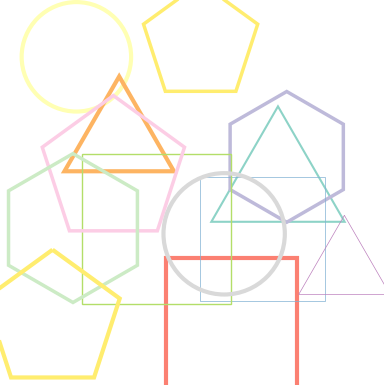[{"shape": "triangle", "thickness": 1.5, "radius": 1.0, "center": [0.722, 0.524]}, {"shape": "circle", "thickness": 3, "radius": 0.71, "center": [0.198, 0.852]}, {"shape": "hexagon", "thickness": 2.5, "radius": 0.85, "center": [0.745, 0.592]}, {"shape": "square", "thickness": 3, "radius": 0.86, "center": [0.601, 0.159]}, {"shape": "square", "thickness": 0.5, "radius": 0.81, "center": [0.682, 0.38]}, {"shape": "triangle", "thickness": 3, "radius": 0.82, "center": [0.31, 0.637]}, {"shape": "square", "thickness": 1, "radius": 0.97, "center": [0.406, 0.405]}, {"shape": "pentagon", "thickness": 2.5, "radius": 0.97, "center": [0.295, 0.558]}, {"shape": "circle", "thickness": 3, "radius": 0.79, "center": [0.582, 0.393]}, {"shape": "triangle", "thickness": 0.5, "radius": 0.68, "center": [0.894, 0.304]}, {"shape": "hexagon", "thickness": 2.5, "radius": 0.97, "center": [0.19, 0.408]}, {"shape": "pentagon", "thickness": 2.5, "radius": 0.78, "center": [0.521, 0.889]}, {"shape": "pentagon", "thickness": 3, "radius": 0.92, "center": [0.136, 0.168]}]